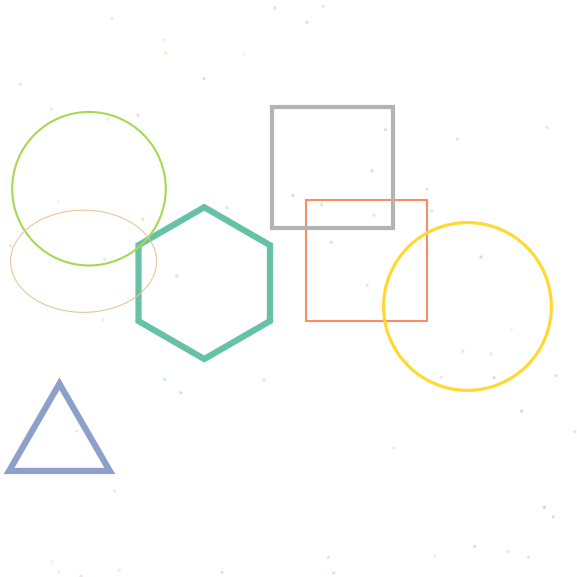[{"shape": "hexagon", "thickness": 3, "radius": 0.66, "center": [0.354, 0.509]}, {"shape": "square", "thickness": 1, "radius": 0.52, "center": [0.635, 0.547]}, {"shape": "triangle", "thickness": 3, "radius": 0.5, "center": [0.103, 0.234]}, {"shape": "circle", "thickness": 1, "radius": 0.66, "center": [0.154, 0.672]}, {"shape": "circle", "thickness": 1.5, "radius": 0.73, "center": [0.809, 0.468]}, {"shape": "oval", "thickness": 0.5, "radius": 0.63, "center": [0.145, 0.547]}, {"shape": "square", "thickness": 2, "radius": 0.52, "center": [0.576, 0.709]}]